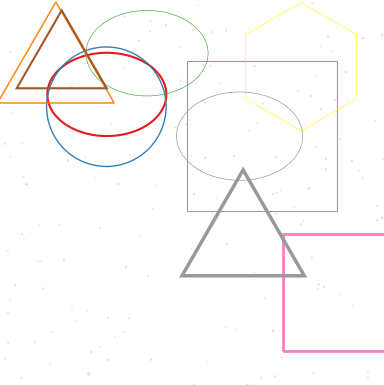[{"shape": "oval", "thickness": 1.5, "radius": 0.77, "center": [0.277, 0.755]}, {"shape": "circle", "thickness": 1, "radius": 0.78, "center": [0.276, 0.723]}, {"shape": "oval", "thickness": 0.5, "radius": 0.79, "center": [0.382, 0.862]}, {"shape": "square", "thickness": 0.5, "radius": 0.98, "center": [0.68, 0.647]}, {"shape": "triangle", "thickness": 1, "radius": 0.87, "center": [0.145, 0.82]}, {"shape": "hexagon", "thickness": 0.5, "radius": 0.83, "center": [0.782, 0.826]}, {"shape": "triangle", "thickness": 1.5, "radius": 0.67, "center": [0.16, 0.838]}, {"shape": "square", "thickness": 2, "radius": 0.76, "center": [0.887, 0.24]}, {"shape": "triangle", "thickness": 2.5, "radius": 0.92, "center": [0.631, 0.375]}, {"shape": "oval", "thickness": 0.5, "radius": 0.82, "center": [0.622, 0.646]}]